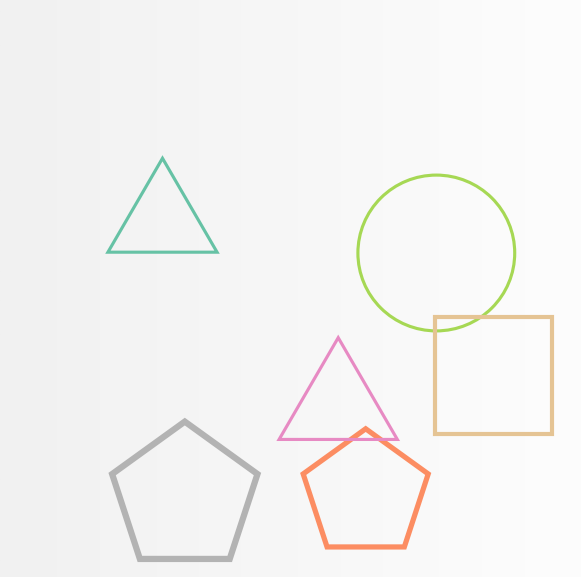[{"shape": "triangle", "thickness": 1.5, "radius": 0.54, "center": [0.28, 0.617]}, {"shape": "pentagon", "thickness": 2.5, "radius": 0.57, "center": [0.629, 0.144]}, {"shape": "triangle", "thickness": 1.5, "radius": 0.59, "center": [0.582, 0.297]}, {"shape": "circle", "thickness": 1.5, "radius": 0.67, "center": [0.751, 0.561]}, {"shape": "square", "thickness": 2, "radius": 0.51, "center": [0.849, 0.349]}, {"shape": "pentagon", "thickness": 3, "radius": 0.66, "center": [0.318, 0.138]}]